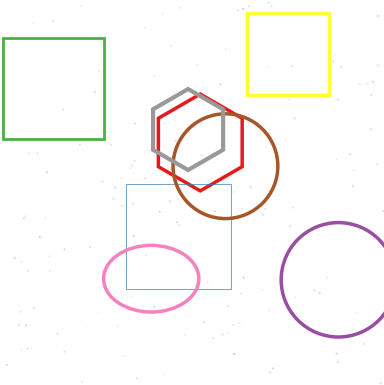[{"shape": "hexagon", "thickness": 2.5, "radius": 0.63, "center": [0.52, 0.63]}, {"shape": "square", "thickness": 0.5, "radius": 0.68, "center": [0.463, 0.385]}, {"shape": "square", "thickness": 2, "radius": 0.66, "center": [0.139, 0.77]}, {"shape": "circle", "thickness": 2.5, "radius": 0.74, "center": [0.879, 0.273]}, {"shape": "square", "thickness": 2.5, "radius": 0.53, "center": [0.748, 0.86]}, {"shape": "circle", "thickness": 2.5, "radius": 0.68, "center": [0.586, 0.568]}, {"shape": "oval", "thickness": 2.5, "radius": 0.62, "center": [0.393, 0.276]}, {"shape": "hexagon", "thickness": 3, "radius": 0.53, "center": [0.489, 0.664]}]